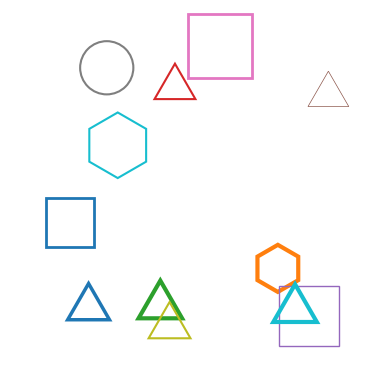[{"shape": "triangle", "thickness": 2.5, "radius": 0.31, "center": [0.23, 0.201]}, {"shape": "square", "thickness": 2, "radius": 0.32, "center": [0.182, 0.423]}, {"shape": "hexagon", "thickness": 3, "radius": 0.31, "center": [0.722, 0.303]}, {"shape": "triangle", "thickness": 3, "radius": 0.33, "center": [0.416, 0.206]}, {"shape": "triangle", "thickness": 1.5, "radius": 0.31, "center": [0.454, 0.773]}, {"shape": "square", "thickness": 1, "radius": 0.39, "center": [0.803, 0.18]}, {"shape": "triangle", "thickness": 0.5, "radius": 0.31, "center": [0.853, 0.754]}, {"shape": "square", "thickness": 2, "radius": 0.42, "center": [0.572, 0.88]}, {"shape": "circle", "thickness": 1.5, "radius": 0.35, "center": [0.277, 0.824]}, {"shape": "triangle", "thickness": 1.5, "radius": 0.31, "center": [0.44, 0.153]}, {"shape": "triangle", "thickness": 3, "radius": 0.33, "center": [0.766, 0.196]}, {"shape": "hexagon", "thickness": 1.5, "radius": 0.43, "center": [0.306, 0.623]}]